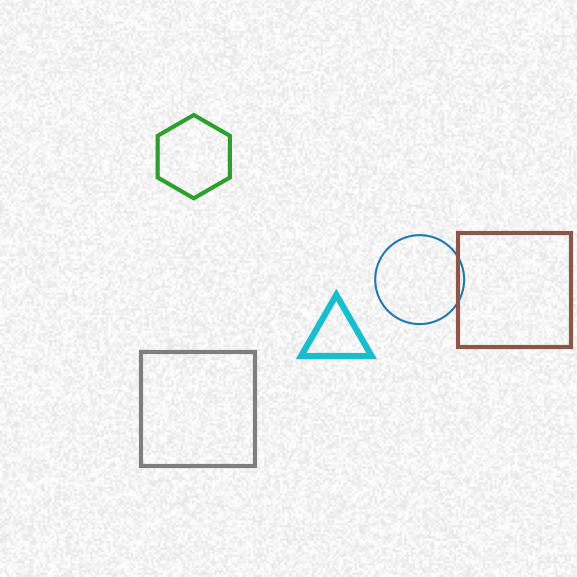[{"shape": "circle", "thickness": 1, "radius": 0.39, "center": [0.727, 0.515]}, {"shape": "hexagon", "thickness": 2, "radius": 0.36, "center": [0.336, 0.728]}, {"shape": "square", "thickness": 2, "radius": 0.49, "center": [0.891, 0.497]}, {"shape": "square", "thickness": 2, "radius": 0.49, "center": [0.343, 0.291]}, {"shape": "triangle", "thickness": 3, "radius": 0.35, "center": [0.582, 0.418]}]